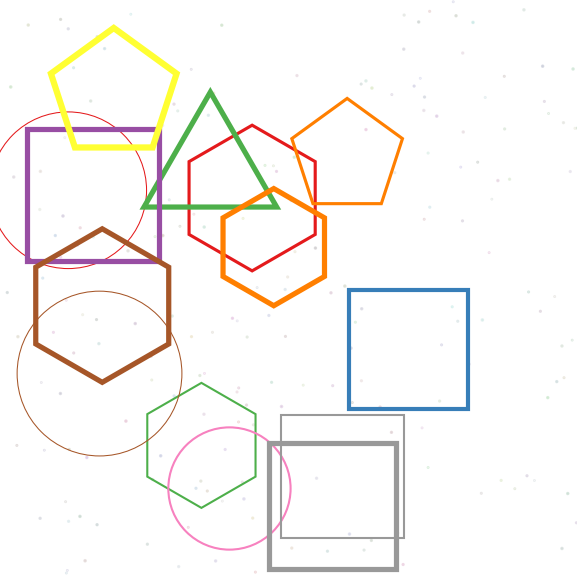[{"shape": "hexagon", "thickness": 1.5, "radius": 0.63, "center": [0.437, 0.656]}, {"shape": "circle", "thickness": 0.5, "radius": 0.68, "center": [0.118, 0.67]}, {"shape": "square", "thickness": 2, "radius": 0.51, "center": [0.707, 0.394]}, {"shape": "hexagon", "thickness": 1, "radius": 0.54, "center": [0.349, 0.228]}, {"shape": "triangle", "thickness": 2.5, "radius": 0.66, "center": [0.364, 0.707]}, {"shape": "square", "thickness": 2.5, "radius": 0.57, "center": [0.161, 0.661]}, {"shape": "hexagon", "thickness": 2.5, "radius": 0.51, "center": [0.474, 0.571]}, {"shape": "pentagon", "thickness": 1.5, "radius": 0.5, "center": [0.601, 0.728]}, {"shape": "pentagon", "thickness": 3, "radius": 0.57, "center": [0.197, 0.836]}, {"shape": "hexagon", "thickness": 2.5, "radius": 0.66, "center": [0.177, 0.47]}, {"shape": "circle", "thickness": 0.5, "radius": 0.71, "center": [0.172, 0.352]}, {"shape": "circle", "thickness": 1, "radius": 0.53, "center": [0.397, 0.153]}, {"shape": "square", "thickness": 1, "radius": 0.53, "center": [0.593, 0.173]}, {"shape": "square", "thickness": 2.5, "radius": 0.55, "center": [0.576, 0.123]}]